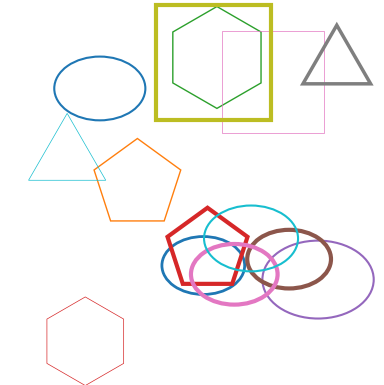[{"shape": "oval", "thickness": 1.5, "radius": 0.59, "center": [0.259, 0.77]}, {"shape": "oval", "thickness": 2, "radius": 0.54, "center": [0.528, 0.31]}, {"shape": "pentagon", "thickness": 1, "radius": 0.59, "center": [0.357, 0.522]}, {"shape": "hexagon", "thickness": 1, "radius": 0.66, "center": [0.563, 0.851]}, {"shape": "pentagon", "thickness": 3, "radius": 0.55, "center": [0.539, 0.351]}, {"shape": "hexagon", "thickness": 0.5, "radius": 0.58, "center": [0.222, 0.114]}, {"shape": "oval", "thickness": 1.5, "radius": 0.72, "center": [0.826, 0.274]}, {"shape": "oval", "thickness": 3, "radius": 0.54, "center": [0.751, 0.327]}, {"shape": "square", "thickness": 0.5, "radius": 0.67, "center": [0.71, 0.787]}, {"shape": "oval", "thickness": 3, "radius": 0.56, "center": [0.608, 0.288]}, {"shape": "triangle", "thickness": 2.5, "radius": 0.51, "center": [0.875, 0.833]}, {"shape": "square", "thickness": 3, "radius": 0.75, "center": [0.555, 0.837]}, {"shape": "triangle", "thickness": 0.5, "radius": 0.58, "center": [0.174, 0.59]}, {"shape": "oval", "thickness": 1.5, "radius": 0.61, "center": [0.652, 0.381]}]